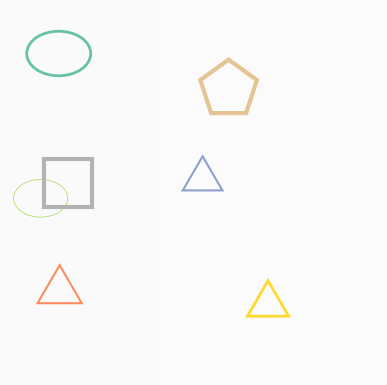[{"shape": "oval", "thickness": 2, "radius": 0.41, "center": [0.151, 0.861]}, {"shape": "triangle", "thickness": 1.5, "radius": 0.33, "center": [0.154, 0.245]}, {"shape": "triangle", "thickness": 1.5, "radius": 0.3, "center": [0.523, 0.535]}, {"shape": "oval", "thickness": 0.5, "radius": 0.35, "center": [0.105, 0.485]}, {"shape": "triangle", "thickness": 2, "radius": 0.31, "center": [0.692, 0.209]}, {"shape": "pentagon", "thickness": 3, "radius": 0.38, "center": [0.59, 0.768]}, {"shape": "square", "thickness": 3, "radius": 0.31, "center": [0.175, 0.525]}]